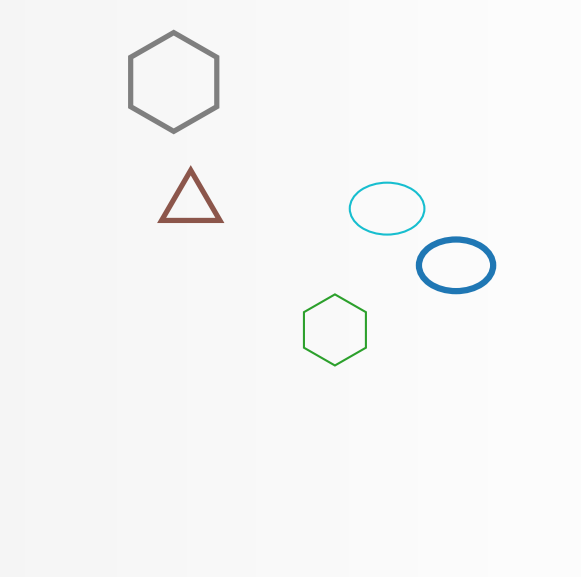[{"shape": "oval", "thickness": 3, "radius": 0.32, "center": [0.785, 0.54]}, {"shape": "hexagon", "thickness": 1, "radius": 0.31, "center": [0.576, 0.428]}, {"shape": "triangle", "thickness": 2.5, "radius": 0.29, "center": [0.328, 0.646]}, {"shape": "hexagon", "thickness": 2.5, "radius": 0.43, "center": [0.299, 0.857]}, {"shape": "oval", "thickness": 1, "radius": 0.32, "center": [0.666, 0.638]}]